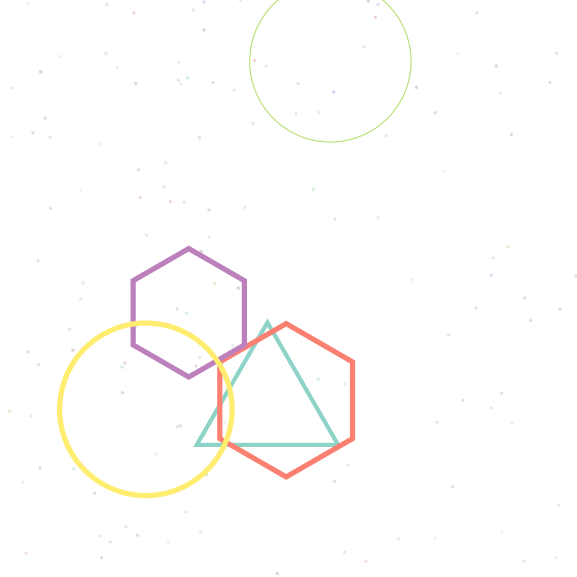[{"shape": "triangle", "thickness": 2, "radius": 0.71, "center": [0.463, 0.299]}, {"shape": "hexagon", "thickness": 2.5, "radius": 0.66, "center": [0.496, 0.306]}, {"shape": "circle", "thickness": 0.5, "radius": 0.7, "center": [0.572, 0.893]}, {"shape": "hexagon", "thickness": 2.5, "radius": 0.56, "center": [0.327, 0.458]}, {"shape": "circle", "thickness": 2.5, "radius": 0.75, "center": [0.253, 0.29]}]